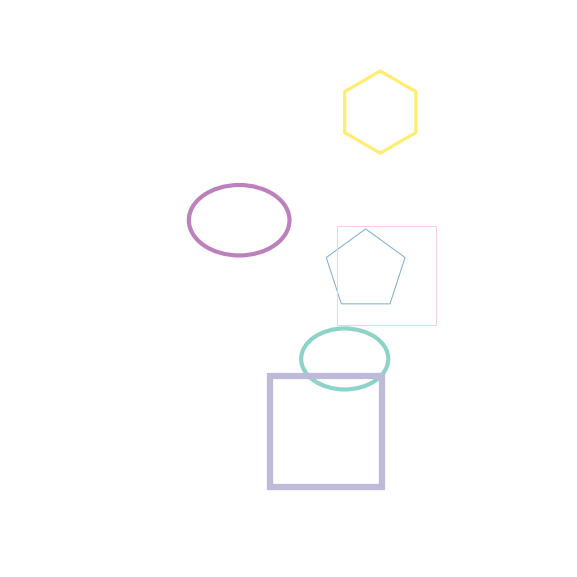[{"shape": "oval", "thickness": 2, "radius": 0.38, "center": [0.597, 0.378]}, {"shape": "square", "thickness": 3, "radius": 0.48, "center": [0.565, 0.252]}, {"shape": "pentagon", "thickness": 0.5, "radius": 0.36, "center": [0.633, 0.531]}, {"shape": "square", "thickness": 0.5, "radius": 0.43, "center": [0.669, 0.522]}, {"shape": "oval", "thickness": 2, "radius": 0.44, "center": [0.414, 0.618]}, {"shape": "hexagon", "thickness": 1.5, "radius": 0.36, "center": [0.658, 0.805]}]